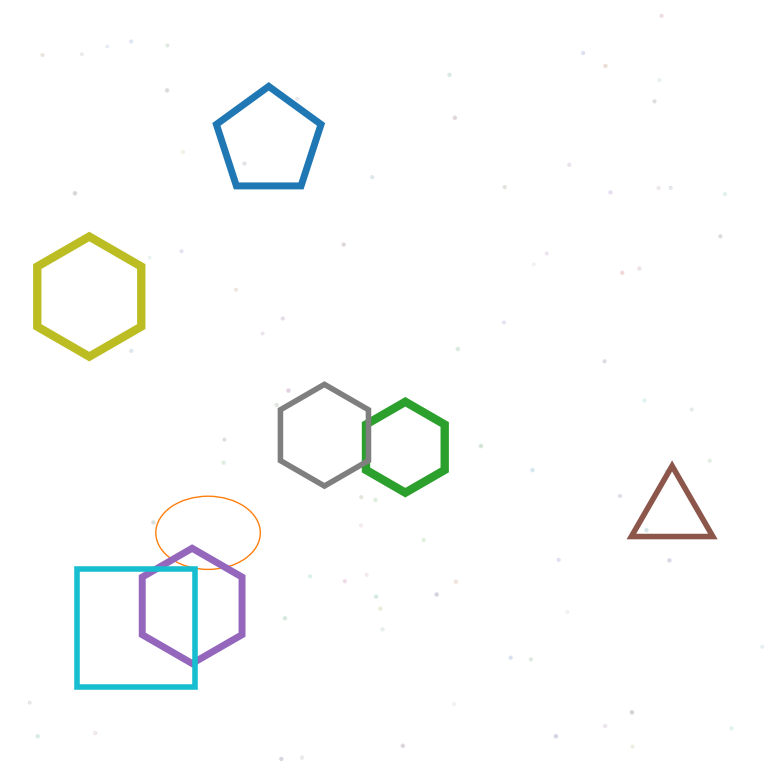[{"shape": "pentagon", "thickness": 2.5, "radius": 0.36, "center": [0.349, 0.816]}, {"shape": "oval", "thickness": 0.5, "radius": 0.34, "center": [0.27, 0.308]}, {"shape": "hexagon", "thickness": 3, "radius": 0.3, "center": [0.526, 0.419]}, {"shape": "hexagon", "thickness": 2.5, "radius": 0.37, "center": [0.25, 0.213]}, {"shape": "triangle", "thickness": 2, "radius": 0.31, "center": [0.873, 0.334]}, {"shape": "hexagon", "thickness": 2, "radius": 0.33, "center": [0.421, 0.435]}, {"shape": "hexagon", "thickness": 3, "radius": 0.39, "center": [0.116, 0.615]}, {"shape": "square", "thickness": 2, "radius": 0.38, "center": [0.177, 0.185]}]